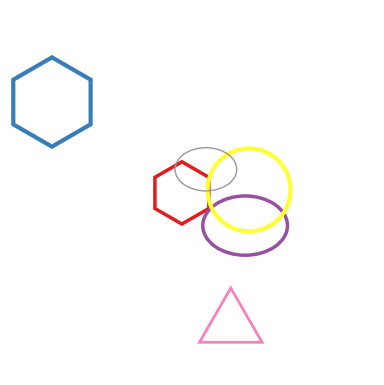[{"shape": "hexagon", "thickness": 2.5, "radius": 0.4, "center": [0.472, 0.499]}, {"shape": "hexagon", "thickness": 3, "radius": 0.58, "center": [0.135, 0.735]}, {"shape": "oval", "thickness": 2.5, "radius": 0.55, "center": [0.637, 0.414]}, {"shape": "circle", "thickness": 3, "radius": 0.54, "center": [0.647, 0.507]}, {"shape": "triangle", "thickness": 2, "radius": 0.47, "center": [0.599, 0.158]}, {"shape": "oval", "thickness": 1, "radius": 0.4, "center": [0.535, 0.56]}]